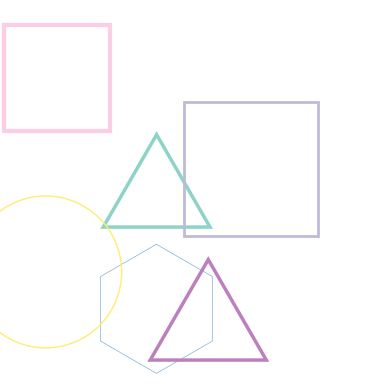[{"shape": "triangle", "thickness": 2.5, "radius": 0.8, "center": [0.407, 0.49]}, {"shape": "square", "thickness": 2, "radius": 0.87, "center": [0.651, 0.56]}, {"shape": "hexagon", "thickness": 0.5, "radius": 0.84, "center": [0.406, 0.198]}, {"shape": "square", "thickness": 3, "radius": 0.69, "center": [0.149, 0.797]}, {"shape": "triangle", "thickness": 2.5, "radius": 0.87, "center": [0.541, 0.152]}, {"shape": "circle", "thickness": 1, "radius": 0.99, "center": [0.119, 0.294]}]